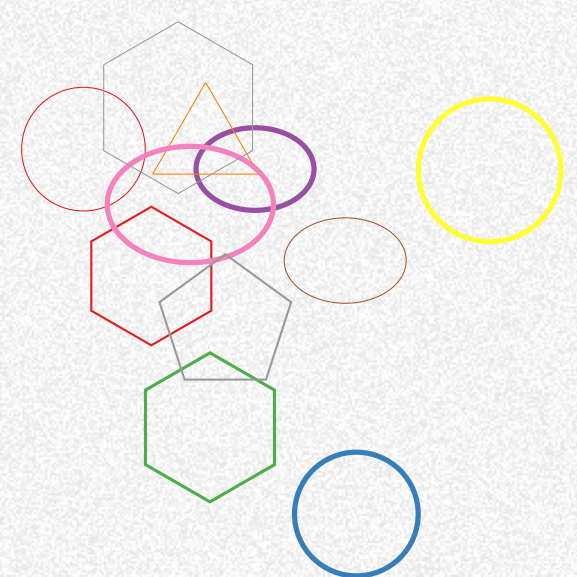[{"shape": "hexagon", "thickness": 1, "radius": 0.6, "center": [0.262, 0.521]}, {"shape": "circle", "thickness": 0.5, "radius": 0.54, "center": [0.144, 0.741]}, {"shape": "circle", "thickness": 2.5, "radius": 0.54, "center": [0.617, 0.109]}, {"shape": "hexagon", "thickness": 1.5, "radius": 0.65, "center": [0.364, 0.259]}, {"shape": "oval", "thickness": 2.5, "radius": 0.51, "center": [0.442, 0.706]}, {"shape": "triangle", "thickness": 0.5, "radius": 0.53, "center": [0.356, 0.751]}, {"shape": "circle", "thickness": 2.5, "radius": 0.62, "center": [0.848, 0.704]}, {"shape": "oval", "thickness": 0.5, "radius": 0.53, "center": [0.598, 0.548]}, {"shape": "oval", "thickness": 2.5, "radius": 0.72, "center": [0.33, 0.645]}, {"shape": "hexagon", "thickness": 0.5, "radius": 0.74, "center": [0.308, 0.813]}, {"shape": "pentagon", "thickness": 1, "radius": 0.6, "center": [0.39, 0.439]}]